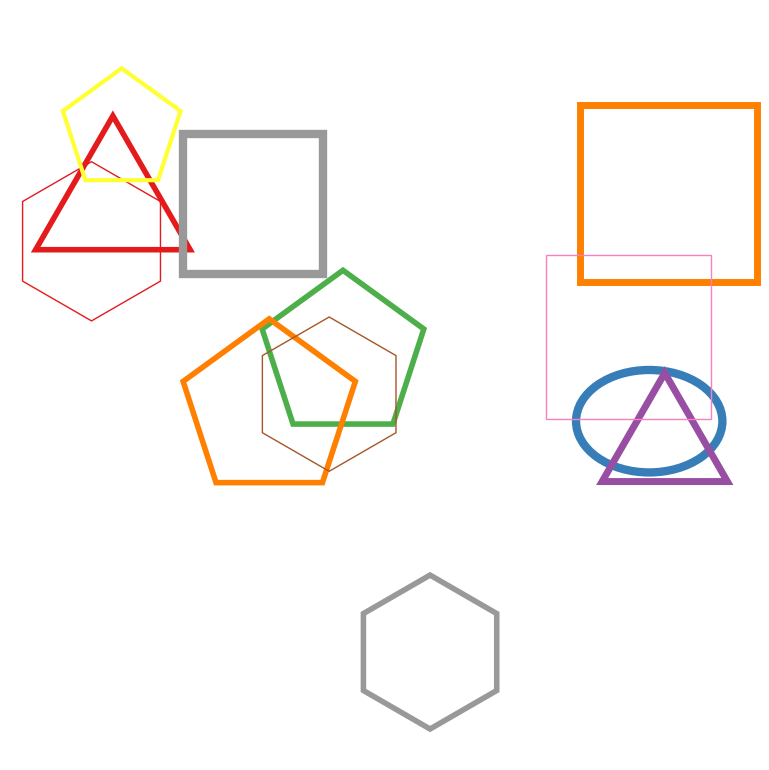[{"shape": "hexagon", "thickness": 0.5, "radius": 0.52, "center": [0.119, 0.687]}, {"shape": "triangle", "thickness": 2, "radius": 0.58, "center": [0.147, 0.734]}, {"shape": "oval", "thickness": 3, "radius": 0.48, "center": [0.843, 0.453]}, {"shape": "pentagon", "thickness": 2, "radius": 0.55, "center": [0.445, 0.539]}, {"shape": "triangle", "thickness": 2.5, "radius": 0.47, "center": [0.863, 0.422]}, {"shape": "pentagon", "thickness": 2, "radius": 0.59, "center": [0.35, 0.468]}, {"shape": "square", "thickness": 2.5, "radius": 0.57, "center": [0.868, 0.749]}, {"shape": "pentagon", "thickness": 1.5, "radius": 0.4, "center": [0.158, 0.831]}, {"shape": "hexagon", "thickness": 0.5, "radius": 0.5, "center": [0.428, 0.488]}, {"shape": "square", "thickness": 0.5, "radius": 0.53, "center": [0.816, 0.562]}, {"shape": "hexagon", "thickness": 2, "radius": 0.5, "center": [0.559, 0.153]}, {"shape": "square", "thickness": 3, "radius": 0.45, "center": [0.328, 0.735]}]